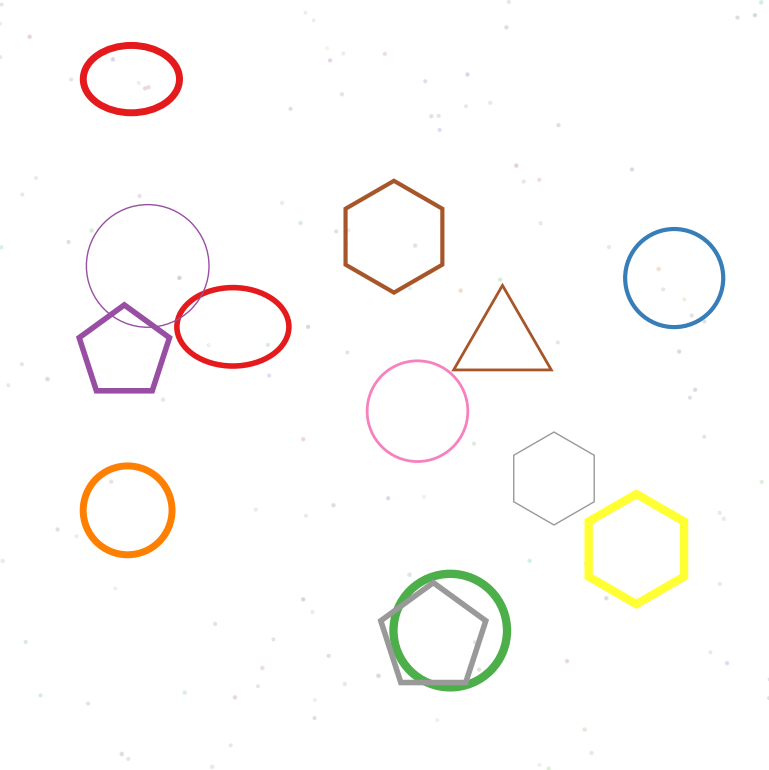[{"shape": "oval", "thickness": 2, "radius": 0.36, "center": [0.302, 0.576]}, {"shape": "oval", "thickness": 2.5, "radius": 0.31, "center": [0.171, 0.897]}, {"shape": "circle", "thickness": 1.5, "radius": 0.32, "center": [0.876, 0.639]}, {"shape": "circle", "thickness": 3, "radius": 0.37, "center": [0.585, 0.181]}, {"shape": "pentagon", "thickness": 2, "radius": 0.31, "center": [0.161, 0.542]}, {"shape": "circle", "thickness": 0.5, "radius": 0.4, "center": [0.192, 0.655]}, {"shape": "circle", "thickness": 2.5, "radius": 0.29, "center": [0.166, 0.337]}, {"shape": "hexagon", "thickness": 3, "radius": 0.36, "center": [0.826, 0.287]}, {"shape": "triangle", "thickness": 1, "radius": 0.37, "center": [0.653, 0.556]}, {"shape": "hexagon", "thickness": 1.5, "radius": 0.36, "center": [0.512, 0.693]}, {"shape": "circle", "thickness": 1, "radius": 0.33, "center": [0.542, 0.466]}, {"shape": "pentagon", "thickness": 2, "radius": 0.36, "center": [0.563, 0.172]}, {"shape": "hexagon", "thickness": 0.5, "radius": 0.3, "center": [0.719, 0.379]}]